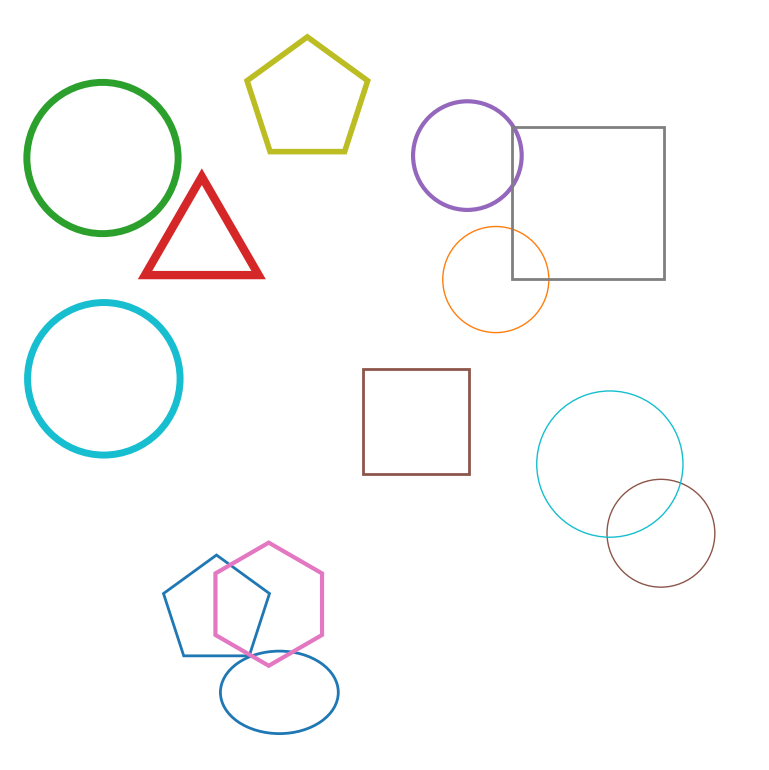[{"shape": "oval", "thickness": 1, "radius": 0.38, "center": [0.363, 0.101]}, {"shape": "pentagon", "thickness": 1, "radius": 0.36, "center": [0.281, 0.207]}, {"shape": "circle", "thickness": 0.5, "radius": 0.34, "center": [0.644, 0.637]}, {"shape": "circle", "thickness": 2.5, "radius": 0.49, "center": [0.133, 0.795]}, {"shape": "triangle", "thickness": 3, "radius": 0.43, "center": [0.262, 0.685]}, {"shape": "circle", "thickness": 1.5, "radius": 0.35, "center": [0.607, 0.798]}, {"shape": "circle", "thickness": 0.5, "radius": 0.35, "center": [0.858, 0.307]}, {"shape": "square", "thickness": 1, "radius": 0.34, "center": [0.54, 0.453]}, {"shape": "hexagon", "thickness": 1.5, "radius": 0.4, "center": [0.349, 0.215]}, {"shape": "square", "thickness": 1, "radius": 0.49, "center": [0.763, 0.736]}, {"shape": "pentagon", "thickness": 2, "radius": 0.41, "center": [0.399, 0.87]}, {"shape": "circle", "thickness": 0.5, "radius": 0.47, "center": [0.792, 0.397]}, {"shape": "circle", "thickness": 2.5, "radius": 0.5, "center": [0.135, 0.508]}]